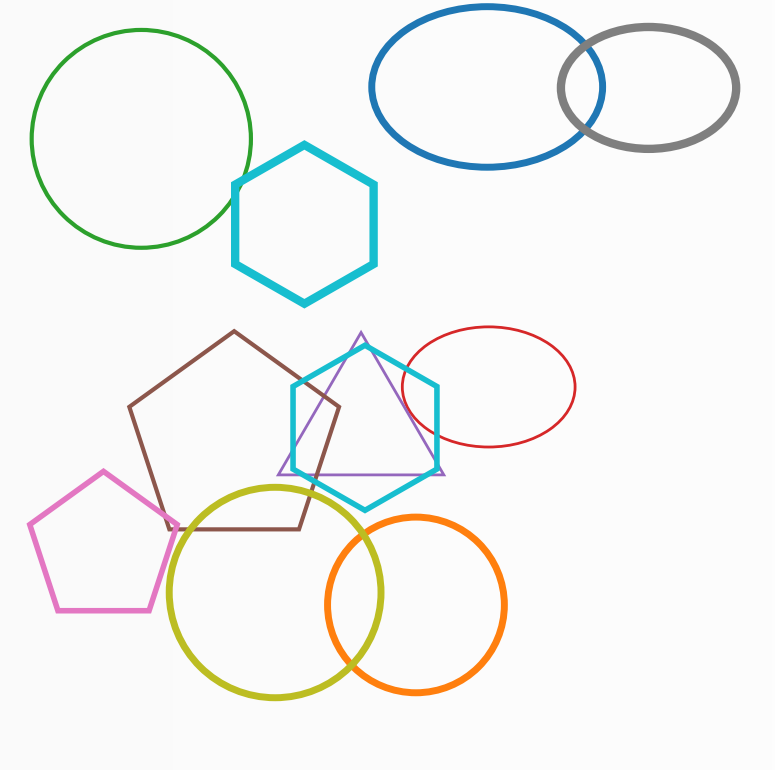[{"shape": "oval", "thickness": 2.5, "radius": 0.74, "center": [0.629, 0.887]}, {"shape": "circle", "thickness": 2.5, "radius": 0.57, "center": [0.537, 0.214]}, {"shape": "circle", "thickness": 1.5, "radius": 0.71, "center": [0.182, 0.82]}, {"shape": "oval", "thickness": 1, "radius": 0.56, "center": [0.631, 0.497]}, {"shape": "triangle", "thickness": 1, "radius": 0.62, "center": [0.466, 0.445]}, {"shape": "pentagon", "thickness": 1.5, "radius": 0.71, "center": [0.302, 0.428]}, {"shape": "pentagon", "thickness": 2, "radius": 0.5, "center": [0.134, 0.288]}, {"shape": "oval", "thickness": 3, "radius": 0.57, "center": [0.837, 0.886]}, {"shape": "circle", "thickness": 2.5, "radius": 0.68, "center": [0.355, 0.231]}, {"shape": "hexagon", "thickness": 2, "radius": 0.54, "center": [0.471, 0.444]}, {"shape": "hexagon", "thickness": 3, "radius": 0.52, "center": [0.393, 0.709]}]